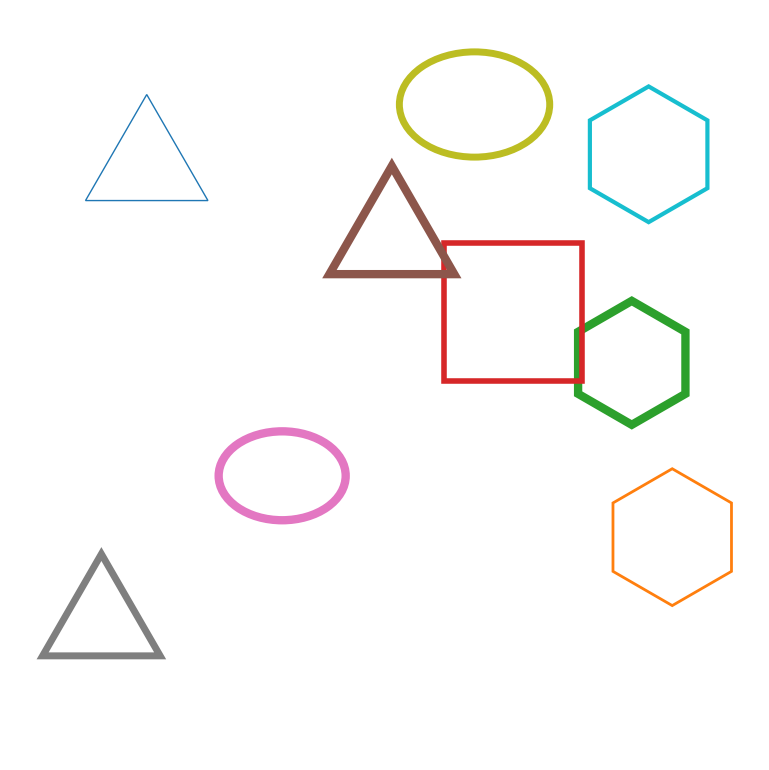[{"shape": "triangle", "thickness": 0.5, "radius": 0.46, "center": [0.191, 0.785]}, {"shape": "hexagon", "thickness": 1, "radius": 0.44, "center": [0.873, 0.302]}, {"shape": "hexagon", "thickness": 3, "radius": 0.4, "center": [0.82, 0.529]}, {"shape": "square", "thickness": 2, "radius": 0.45, "center": [0.666, 0.595]}, {"shape": "triangle", "thickness": 3, "radius": 0.47, "center": [0.509, 0.691]}, {"shape": "oval", "thickness": 3, "radius": 0.41, "center": [0.366, 0.382]}, {"shape": "triangle", "thickness": 2.5, "radius": 0.44, "center": [0.132, 0.192]}, {"shape": "oval", "thickness": 2.5, "radius": 0.49, "center": [0.616, 0.864]}, {"shape": "hexagon", "thickness": 1.5, "radius": 0.44, "center": [0.842, 0.8]}]